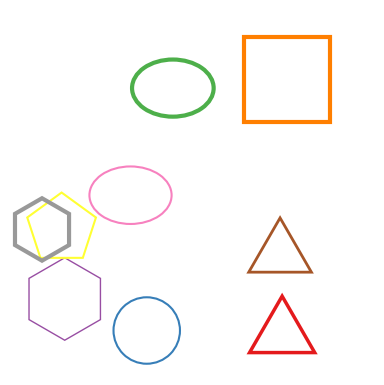[{"shape": "triangle", "thickness": 2.5, "radius": 0.49, "center": [0.733, 0.133]}, {"shape": "circle", "thickness": 1.5, "radius": 0.43, "center": [0.381, 0.142]}, {"shape": "oval", "thickness": 3, "radius": 0.53, "center": [0.449, 0.771]}, {"shape": "hexagon", "thickness": 1, "radius": 0.54, "center": [0.168, 0.223]}, {"shape": "square", "thickness": 3, "radius": 0.56, "center": [0.746, 0.794]}, {"shape": "pentagon", "thickness": 1.5, "radius": 0.47, "center": [0.16, 0.406]}, {"shape": "triangle", "thickness": 2, "radius": 0.47, "center": [0.727, 0.34]}, {"shape": "oval", "thickness": 1.5, "radius": 0.53, "center": [0.339, 0.493]}, {"shape": "hexagon", "thickness": 3, "radius": 0.41, "center": [0.109, 0.404]}]